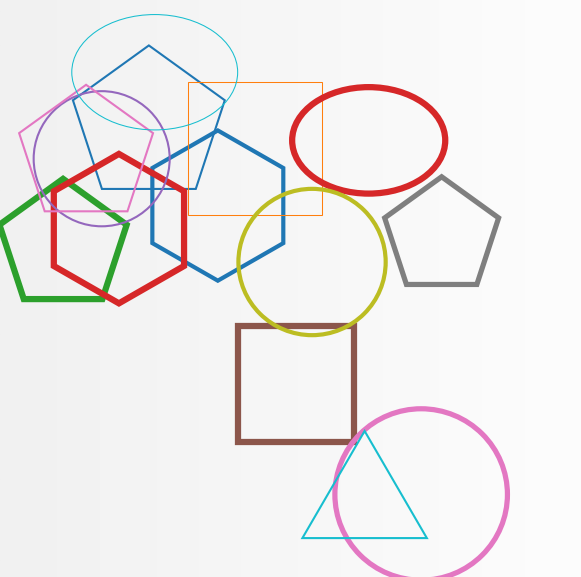[{"shape": "hexagon", "thickness": 2, "radius": 0.65, "center": [0.375, 0.643]}, {"shape": "pentagon", "thickness": 1, "radius": 0.69, "center": [0.256, 0.783]}, {"shape": "square", "thickness": 0.5, "radius": 0.57, "center": [0.439, 0.742]}, {"shape": "pentagon", "thickness": 3, "radius": 0.58, "center": [0.108, 0.574]}, {"shape": "hexagon", "thickness": 3, "radius": 0.65, "center": [0.205, 0.603]}, {"shape": "oval", "thickness": 3, "radius": 0.66, "center": [0.634, 0.756]}, {"shape": "circle", "thickness": 1, "radius": 0.59, "center": [0.175, 0.724]}, {"shape": "square", "thickness": 3, "radius": 0.5, "center": [0.509, 0.334]}, {"shape": "pentagon", "thickness": 1, "radius": 0.61, "center": [0.148, 0.731]}, {"shape": "circle", "thickness": 2.5, "radius": 0.74, "center": [0.725, 0.143]}, {"shape": "pentagon", "thickness": 2.5, "radius": 0.52, "center": [0.76, 0.59]}, {"shape": "circle", "thickness": 2, "radius": 0.63, "center": [0.537, 0.545]}, {"shape": "oval", "thickness": 0.5, "radius": 0.71, "center": [0.266, 0.874]}, {"shape": "triangle", "thickness": 1, "radius": 0.62, "center": [0.627, 0.129]}]